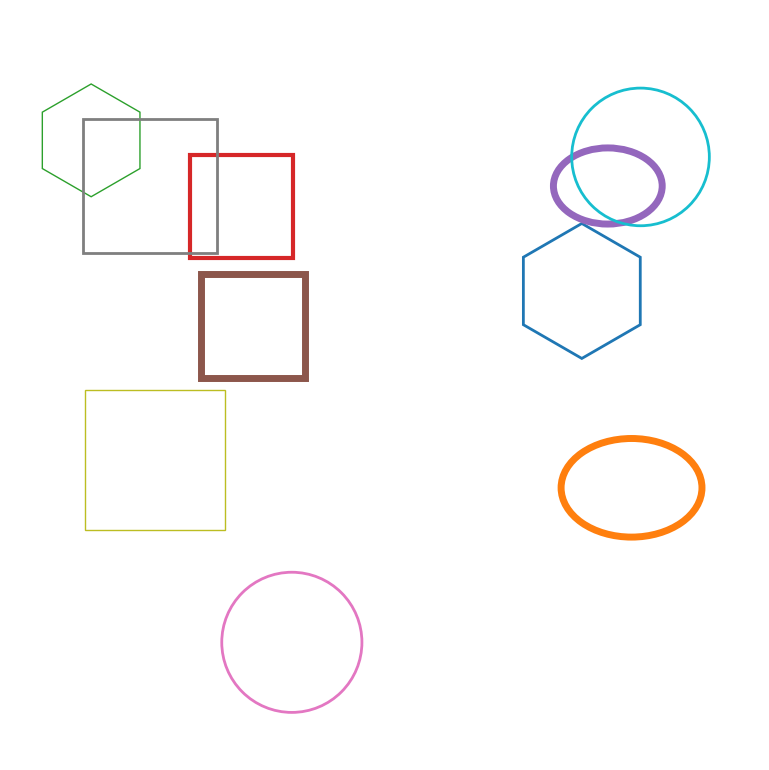[{"shape": "hexagon", "thickness": 1, "radius": 0.44, "center": [0.756, 0.622]}, {"shape": "oval", "thickness": 2.5, "radius": 0.46, "center": [0.82, 0.366]}, {"shape": "hexagon", "thickness": 0.5, "radius": 0.37, "center": [0.118, 0.818]}, {"shape": "square", "thickness": 1.5, "radius": 0.34, "center": [0.314, 0.732]}, {"shape": "oval", "thickness": 2.5, "radius": 0.35, "center": [0.789, 0.758]}, {"shape": "square", "thickness": 2.5, "radius": 0.34, "center": [0.328, 0.577]}, {"shape": "circle", "thickness": 1, "radius": 0.46, "center": [0.379, 0.166]}, {"shape": "square", "thickness": 1, "radius": 0.44, "center": [0.194, 0.758]}, {"shape": "square", "thickness": 0.5, "radius": 0.46, "center": [0.201, 0.403]}, {"shape": "circle", "thickness": 1, "radius": 0.45, "center": [0.832, 0.796]}]